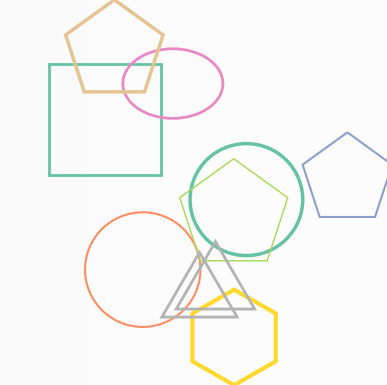[{"shape": "circle", "thickness": 2.5, "radius": 0.73, "center": [0.636, 0.482]}, {"shape": "square", "thickness": 2, "radius": 0.72, "center": [0.271, 0.689]}, {"shape": "circle", "thickness": 1.5, "radius": 0.74, "center": [0.368, 0.3]}, {"shape": "pentagon", "thickness": 1.5, "radius": 0.61, "center": [0.896, 0.535]}, {"shape": "oval", "thickness": 2, "radius": 0.65, "center": [0.446, 0.783]}, {"shape": "pentagon", "thickness": 1, "radius": 0.73, "center": [0.603, 0.441]}, {"shape": "hexagon", "thickness": 3, "radius": 0.62, "center": [0.604, 0.124]}, {"shape": "pentagon", "thickness": 2.5, "radius": 0.66, "center": [0.295, 0.868]}, {"shape": "triangle", "thickness": 2, "radius": 0.56, "center": [0.515, 0.232]}, {"shape": "triangle", "thickness": 2, "radius": 0.58, "center": [0.556, 0.256]}]